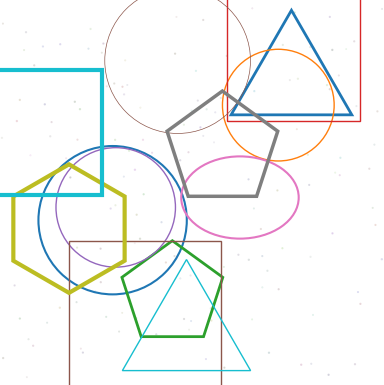[{"shape": "triangle", "thickness": 2, "radius": 0.91, "center": [0.757, 0.792]}, {"shape": "circle", "thickness": 1.5, "radius": 0.96, "center": [0.293, 0.428]}, {"shape": "circle", "thickness": 1, "radius": 0.73, "center": [0.723, 0.727]}, {"shape": "pentagon", "thickness": 2, "radius": 0.69, "center": [0.448, 0.237]}, {"shape": "square", "thickness": 1, "radius": 0.86, "center": [0.763, 0.857]}, {"shape": "circle", "thickness": 1, "radius": 0.78, "center": [0.301, 0.461]}, {"shape": "square", "thickness": 1, "radius": 0.99, "center": [0.377, 0.178]}, {"shape": "circle", "thickness": 0.5, "radius": 0.95, "center": [0.461, 0.843]}, {"shape": "oval", "thickness": 1.5, "radius": 0.76, "center": [0.623, 0.487]}, {"shape": "pentagon", "thickness": 2.5, "radius": 0.76, "center": [0.578, 0.612]}, {"shape": "hexagon", "thickness": 3, "radius": 0.83, "center": [0.179, 0.406]}, {"shape": "triangle", "thickness": 1, "radius": 0.96, "center": [0.484, 0.134]}, {"shape": "square", "thickness": 3, "radius": 0.81, "center": [0.102, 0.655]}]